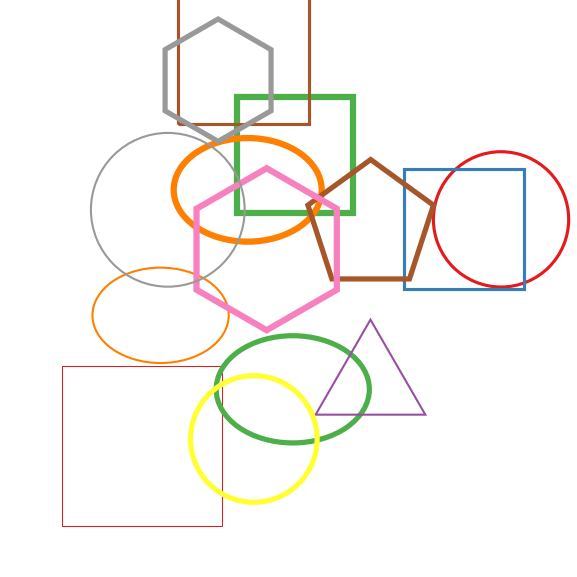[{"shape": "circle", "thickness": 1.5, "radius": 0.59, "center": [0.868, 0.619]}, {"shape": "square", "thickness": 0.5, "radius": 0.69, "center": [0.246, 0.226]}, {"shape": "square", "thickness": 1.5, "radius": 0.52, "center": [0.804, 0.602]}, {"shape": "square", "thickness": 3, "radius": 0.5, "center": [0.511, 0.731]}, {"shape": "oval", "thickness": 2.5, "radius": 0.66, "center": [0.507, 0.325]}, {"shape": "triangle", "thickness": 1, "radius": 0.55, "center": [0.642, 0.336]}, {"shape": "oval", "thickness": 3, "radius": 0.64, "center": [0.429, 0.67]}, {"shape": "oval", "thickness": 1, "radius": 0.59, "center": [0.278, 0.453]}, {"shape": "circle", "thickness": 2.5, "radius": 0.55, "center": [0.44, 0.239]}, {"shape": "pentagon", "thickness": 2.5, "radius": 0.57, "center": [0.642, 0.609]}, {"shape": "square", "thickness": 1.5, "radius": 0.57, "center": [0.422, 0.899]}, {"shape": "hexagon", "thickness": 3, "radius": 0.7, "center": [0.462, 0.568]}, {"shape": "hexagon", "thickness": 2.5, "radius": 0.53, "center": [0.378, 0.86]}, {"shape": "circle", "thickness": 1, "radius": 0.67, "center": [0.291, 0.636]}]